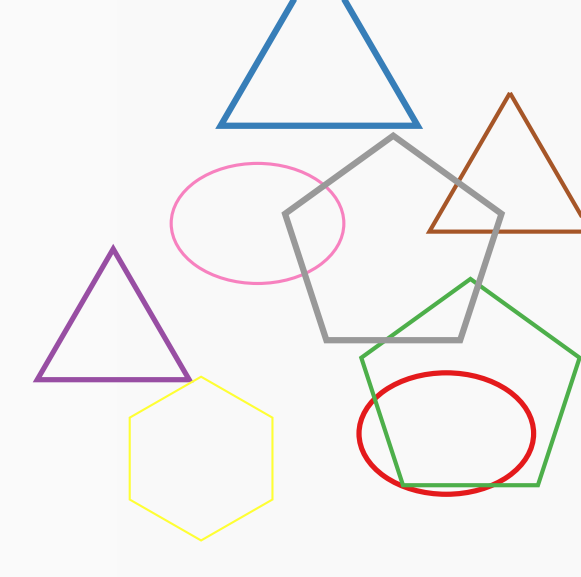[{"shape": "oval", "thickness": 2.5, "radius": 0.75, "center": [0.768, 0.248]}, {"shape": "triangle", "thickness": 3, "radius": 0.98, "center": [0.549, 0.879]}, {"shape": "pentagon", "thickness": 2, "radius": 0.99, "center": [0.809, 0.319]}, {"shape": "triangle", "thickness": 2.5, "radius": 0.75, "center": [0.195, 0.417]}, {"shape": "hexagon", "thickness": 1, "radius": 0.71, "center": [0.346, 0.205]}, {"shape": "triangle", "thickness": 2, "radius": 0.8, "center": [0.877, 0.678]}, {"shape": "oval", "thickness": 1.5, "radius": 0.74, "center": [0.443, 0.612]}, {"shape": "pentagon", "thickness": 3, "radius": 0.98, "center": [0.677, 0.568]}]